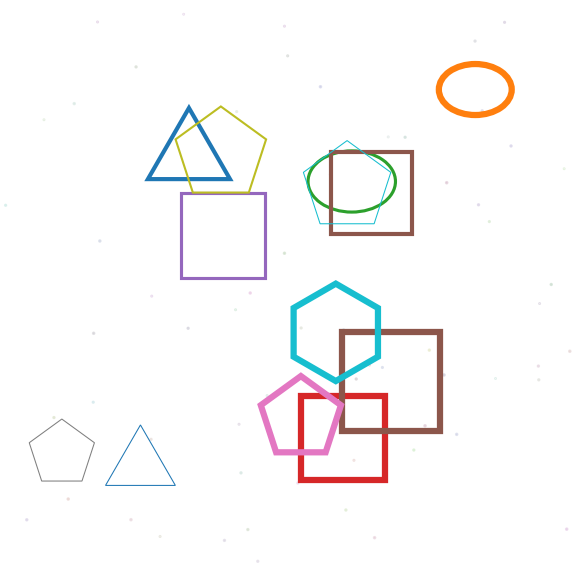[{"shape": "triangle", "thickness": 0.5, "radius": 0.35, "center": [0.243, 0.193]}, {"shape": "triangle", "thickness": 2, "radius": 0.41, "center": [0.327, 0.73]}, {"shape": "oval", "thickness": 3, "radius": 0.32, "center": [0.823, 0.844]}, {"shape": "oval", "thickness": 1.5, "radius": 0.38, "center": [0.609, 0.685]}, {"shape": "square", "thickness": 3, "radius": 0.37, "center": [0.594, 0.241]}, {"shape": "square", "thickness": 1.5, "radius": 0.36, "center": [0.387, 0.591]}, {"shape": "square", "thickness": 3, "radius": 0.43, "center": [0.677, 0.339]}, {"shape": "square", "thickness": 2, "radius": 0.35, "center": [0.643, 0.665]}, {"shape": "pentagon", "thickness": 3, "radius": 0.36, "center": [0.521, 0.275]}, {"shape": "pentagon", "thickness": 0.5, "radius": 0.3, "center": [0.107, 0.214]}, {"shape": "pentagon", "thickness": 1, "radius": 0.41, "center": [0.382, 0.732]}, {"shape": "hexagon", "thickness": 3, "radius": 0.42, "center": [0.581, 0.424]}, {"shape": "pentagon", "thickness": 0.5, "radius": 0.4, "center": [0.601, 0.676]}]